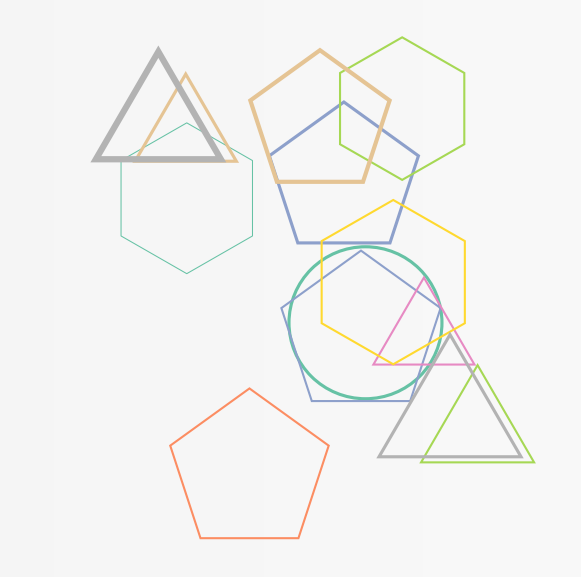[{"shape": "circle", "thickness": 1.5, "radius": 0.66, "center": [0.629, 0.44]}, {"shape": "hexagon", "thickness": 0.5, "radius": 0.65, "center": [0.321, 0.656]}, {"shape": "pentagon", "thickness": 1, "radius": 0.72, "center": [0.429, 0.183]}, {"shape": "pentagon", "thickness": 1.5, "radius": 0.67, "center": [0.592, 0.688]}, {"shape": "pentagon", "thickness": 1, "radius": 0.72, "center": [0.621, 0.421]}, {"shape": "triangle", "thickness": 1, "radius": 0.5, "center": [0.729, 0.418]}, {"shape": "triangle", "thickness": 1, "radius": 0.56, "center": [0.822, 0.255]}, {"shape": "hexagon", "thickness": 1, "radius": 0.62, "center": [0.692, 0.811]}, {"shape": "hexagon", "thickness": 1, "radius": 0.71, "center": [0.677, 0.511]}, {"shape": "triangle", "thickness": 1.5, "radius": 0.5, "center": [0.32, 0.77]}, {"shape": "pentagon", "thickness": 2, "radius": 0.63, "center": [0.55, 0.786]}, {"shape": "triangle", "thickness": 3, "radius": 0.62, "center": [0.272, 0.785]}, {"shape": "triangle", "thickness": 1.5, "radius": 0.71, "center": [0.774, 0.279]}]